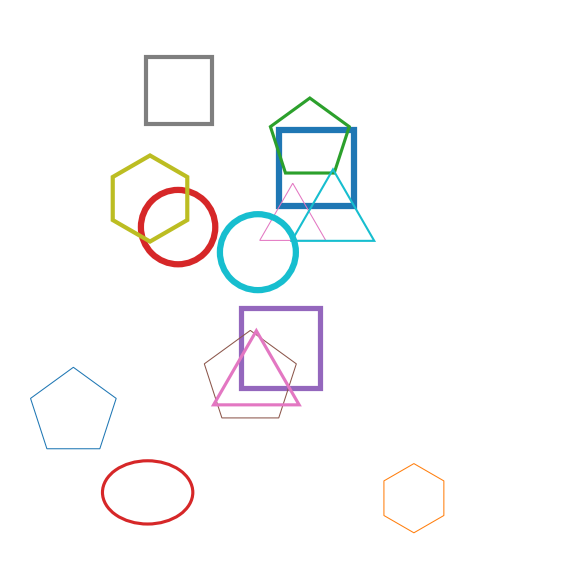[{"shape": "pentagon", "thickness": 0.5, "radius": 0.39, "center": [0.127, 0.285]}, {"shape": "square", "thickness": 3, "radius": 0.33, "center": [0.548, 0.708]}, {"shape": "hexagon", "thickness": 0.5, "radius": 0.3, "center": [0.717, 0.136]}, {"shape": "pentagon", "thickness": 1.5, "radius": 0.36, "center": [0.537, 0.758]}, {"shape": "oval", "thickness": 1.5, "radius": 0.39, "center": [0.256, 0.147]}, {"shape": "circle", "thickness": 3, "radius": 0.32, "center": [0.308, 0.606]}, {"shape": "square", "thickness": 2.5, "radius": 0.34, "center": [0.486, 0.397]}, {"shape": "pentagon", "thickness": 0.5, "radius": 0.42, "center": [0.433, 0.343]}, {"shape": "triangle", "thickness": 0.5, "radius": 0.33, "center": [0.507, 0.616]}, {"shape": "triangle", "thickness": 1.5, "radius": 0.43, "center": [0.444, 0.341]}, {"shape": "square", "thickness": 2, "radius": 0.29, "center": [0.31, 0.843]}, {"shape": "hexagon", "thickness": 2, "radius": 0.37, "center": [0.26, 0.655]}, {"shape": "circle", "thickness": 3, "radius": 0.33, "center": [0.447, 0.562]}, {"shape": "triangle", "thickness": 1, "radius": 0.41, "center": [0.577, 0.623]}]